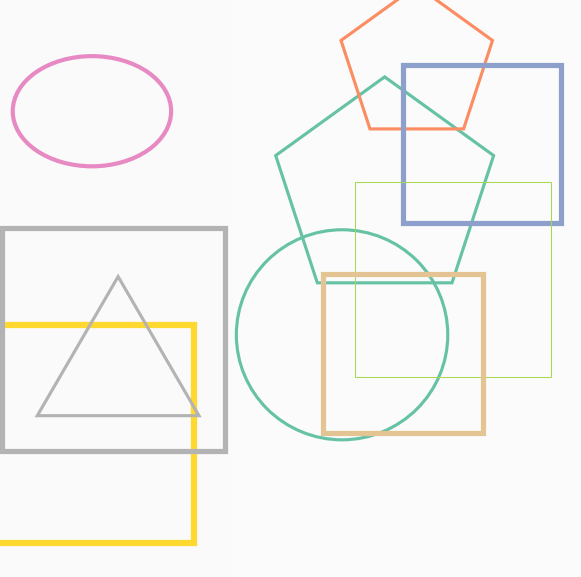[{"shape": "circle", "thickness": 1.5, "radius": 0.91, "center": [0.588, 0.419]}, {"shape": "pentagon", "thickness": 1.5, "radius": 0.99, "center": [0.662, 0.669]}, {"shape": "pentagon", "thickness": 1.5, "radius": 0.69, "center": [0.717, 0.887]}, {"shape": "square", "thickness": 2.5, "radius": 0.68, "center": [0.83, 0.75]}, {"shape": "oval", "thickness": 2, "radius": 0.68, "center": [0.158, 0.807]}, {"shape": "square", "thickness": 0.5, "radius": 0.84, "center": [0.779, 0.516]}, {"shape": "square", "thickness": 3, "radius": 0.94, "center": [0.145, 0.247]}, {"shape": "square", "thickness": 2.5, "radius": 0.69, "center": [0.693, 0.388]}, {"shape": "triangle", "thickness": 1.5, "radius": 0.8, "center": [0.203, 0.36]}, {"shape": "square", "thickness": 2.5, "radius": 0.96, "center": [0.196, 0.411]}]